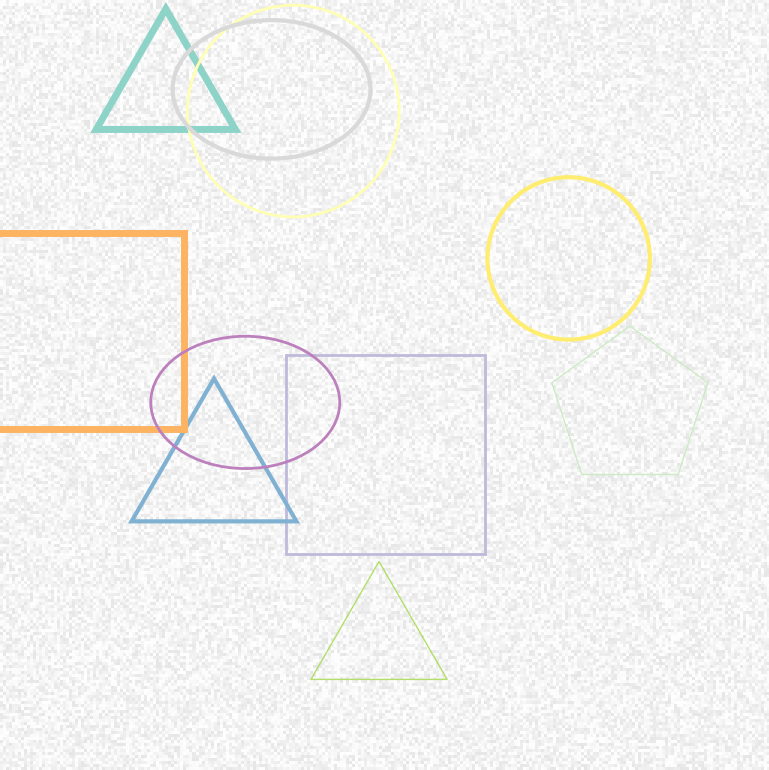[{"shape": "triangle", "thickness": 2.5, "radius": 0.52, "center": [0.215, 0.884]}, {"shape": "circle", "thickness": 1, "radius": 0.69, "center": [0.381, 0.856]}, {"shape": "square", "thickness": 1, "radius": 0.65, "center": [0.501, 0.41]}, {"shape": "triangle", "thickness": 1.5, "radius": 0.62, "center": [0.278, 0.385]}, {"shape": "square", "thickness": 2.5, "radius": 0.64, "center": [0.112, 0.57]}, {"shape": "triangle", "thickness": 0.5, "radius": 0.51, "center": [0.492, 0.169]}, {"shape": "oval", "thickness": 1.5, "radius": 0.64, "center": [0.353, 0.884]}, {"shape": "oval", "thickness": 1, "radius": 0.61, "center": [0.319, 0.477]}, {"shape": "pentagon", "thickness": 0.5, "radius": 0.53, "center": [0.818, 0.47]}, {"shape": "circle", "thickness": 1.5, "radius": 0.53, "center": [0.739, 0.664]}]